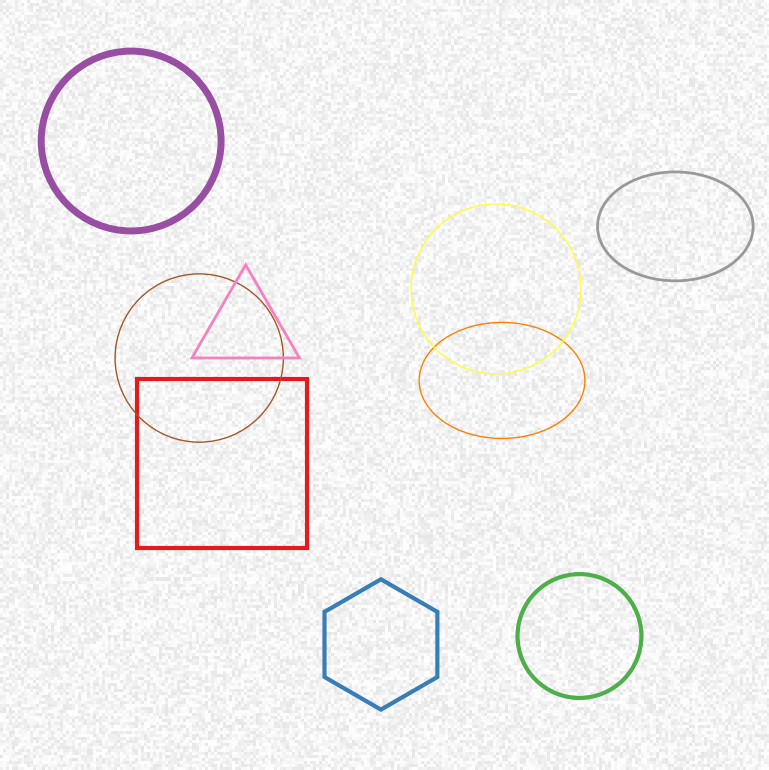[{"shape": "square", "thickness": 1.5, "radius": 0.55, "center": [0.288, 0.398]}, {"shape": "hexagon", "thickness": 1.5, "radius": 0.42, "center": [0.495, 0.163]}, {"shape": "circle", "thickness": 1.5, "radius": 0.4, "center": [0.753, 0.174]}, {"shape": "circle", "thickness": 2.5, "radius": 0.58, "center": [0.17, 0.817]}, {"shape": "oval", "thickness": 0.5, "radius": 0.54, "center": [0.652, 0.506]}, {"shape": "circle", "thickness": 0.5, "radius": 0.55, "center": [0.644, 0.625]}, {"shape": "circle", "thickness": 0.5, "radius": 0.55, "center": [0.259, 0.535]}, {"shape": "triangle", "thickness": 1, "radius": 0.4, "center": [0.319, 0.575]}, {"shape": "oval", "thickness": 1, "radius": 0.51, "center": [0.877, 0.706]}]